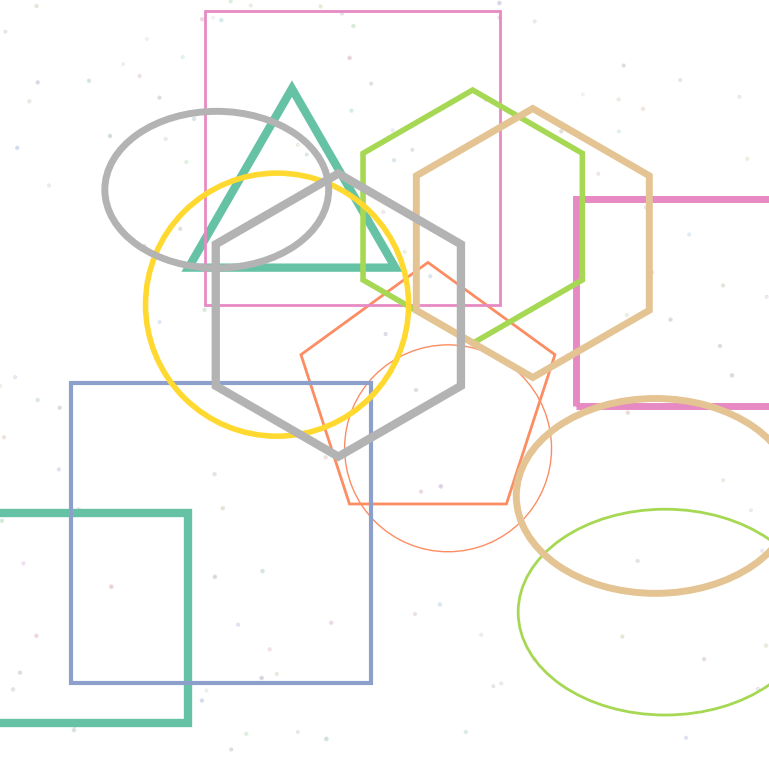[{"shape": "square", "thickness": 3, "radius": 0.68, "center": [0.108, 0.198]}, {"shape": "triangle", "thickness": 3, "radius": 0.77, "center": [0.379, 0.73]}, {"shape": "circle", "thickness": 0.5, "radius": 0.67, "center": [0.582, 0.418]}, {"shape": "pentagon", "thickness": 1, "radius": 0.87, "center": [0.556, 0.486]}, {"shape": "square", "thickness": 1.5, "radius": 0.98, "center": [0.287, 0.308]}, {"shape": "square", "thickness": 1, "radius": 0.96, "center": [0.458, 0.795]}, {"shape": "square", "thickness": 2.5, "radius": 0.67, "center": [0.882, 0.607]}, {"shape": "oval", "thickness": 1, "radius": 0.95, "center": [0.864, 0.205]}, {"shape": "hexagon", "thickness": 2, "radius": 0.82, "center": [0.614, 0.719]}, {"shape": "circle", "thickness": 2, "radius": 0.85, "center": [0.36, 0.604]}, {"shape": "oval", "thickness": 2.5, "radius": 0.9, "center": [0.851, 0.356]}, {"shape": "hexagon", "thickness": 2.5, "radius": 0.87, "center": [0.692, 0.684]}, {"shape": "oval", "thickness": 2.5, "radius": 0.73, "center": [0.281, 0.754]}, {"shape": "hexagon", "thickness": 3, "radius": 0.92, "center": [0.439, 0.591]}]